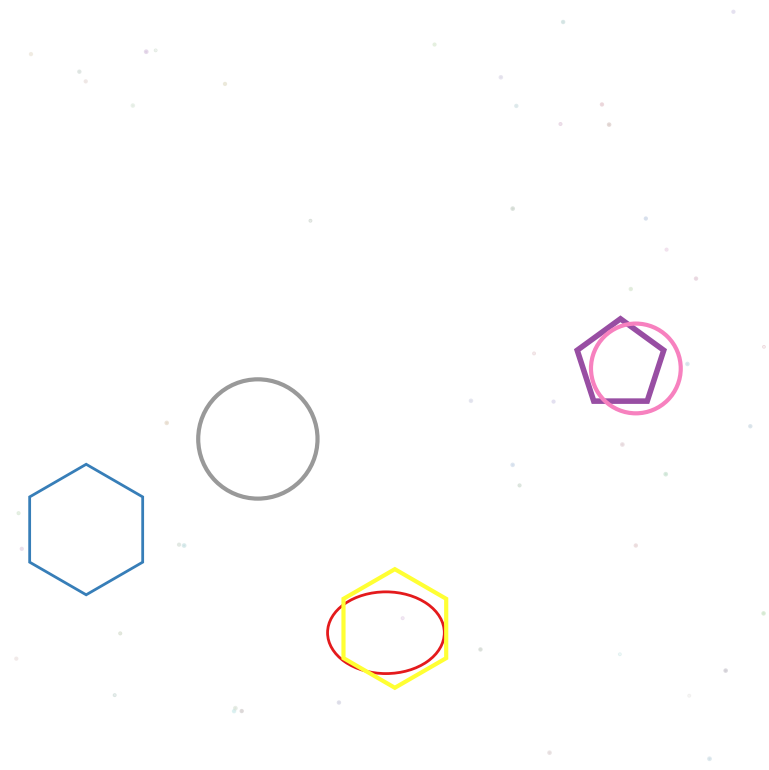[{"shape": "oval", "thickness": 1, "radius": 0.38, "center": [0.501, 0.178]}, {"shape": "hexagon", "thickness": 1, "radius": 0.42, "center": [0.112, 0.312]}, {"shape": "pentagon", "thickness": 2, "radius": 0.3, "center": [0.806, 0.527]}, {"shape": "hexagon", "thickness": 1.5, "radius": 0.39, "center": [0.513, 0.184]}, {"shape": "circle", "thickness": 1.5, "radius": 0.29, "center": [0.826, 0.521]}, {"shape": "circle", "thickness": 1.5, "radius": 0.39, "center": [0.335, 0.43]}]